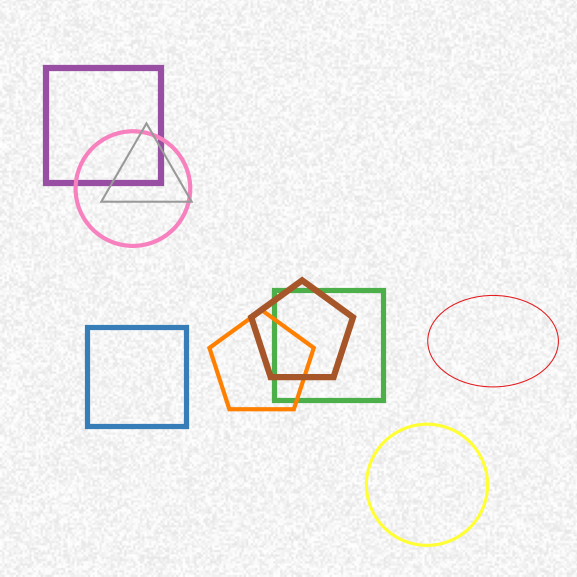[{"shape": "oval", "thickness": 0.5, "radius": 0.57, "center": [0.854, 0.408]}, {"shape": "square", "thickness": 2.5, "radius": 0.43, "center": [0.236, 0.348]}, {"shape": "square", "thickness": 2.5, "radius": 0.47, "center": [0.569, 0.402]}, {"shape": "square", "thickness": 3, "radius": 0.5, "center": [0.179, 0.781]}, {"shape": "pentagon", "thickness": 2, "radius": 0.47, "center": [0.453, 0.367]}, {"shape": "circle", "thickness": 1.5, "radius": 0.52, "center": [0.739, 0.16]}, {"shape": "pentagon", "thickness": 3, "radius": 0.46, "center": [0.523, 0.421]}, {"shape": "circle", "thickness": 2, "radius": 0.5, "center": [0.23, 0.673]}, {"shape": "triangle", "thickness": 1, "radius": 0.45, "center": [0.254, 0.695]}]